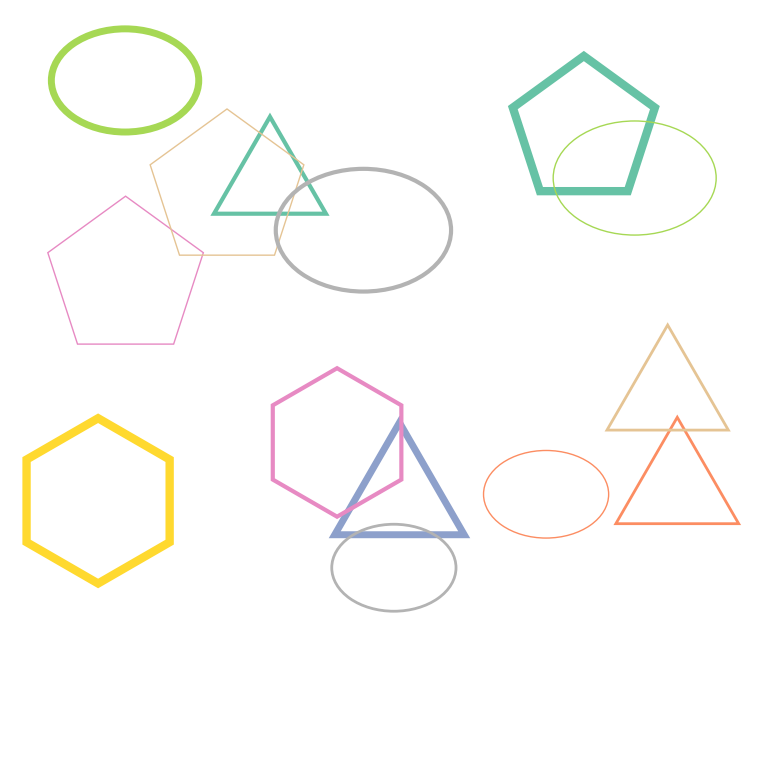[{"shape": "triangle", "thickness": 1.5, "radius": 0.42, "center": [0.351, 0.764]}, {"shape": "pentagon", "thickness": 3, "radius": 0.49, "center": [0.758, 0.83]}, {"shape": "triangle", "thickness": 1, "radius": 0.46, "center": [0.88, 0.366]}, {"shape": "oval", "thickness": 0.5, "radius": 0.41, "center": [0.709, 0.358]}, {"shape": "triangle", "thickness": 2.5, "radius": 0.49, "center": [0.519, 0.354]}, {"shape": "pentagon", "thickness": 0.5, "radius": 0.53, "center": [0.163, 0.639]}, {"shape": "hexagon", "thickness": 1.5, "radius": 0.48, "center": [0.438, 0.425]}, {"shape": "oval", "thickness": 0.5, "radius": 0.53, "center": [0.824, 0.769]}, {"shape": "oval", "thickness": 2.5, "radius": 0.48, "center": [0.162, 0.896]}, {"shape": "hexagon", "thickness": 3, "radius": 0.54, "center": [0.127, 0.35]}, {"shape": "triangle", "thickness": 1, "radius": 0.45, "center": [0.867, 0.487]}, {"shape": "pentagon", "thickness": 0.5, "radius": 0.52, "center": [0.295, 0.754]}, {"shape": "oval", "thickness": 1, "radius": 0.4, "center": [0.512, 0.263]}, {"shape": "oval", "thickness": 1.5, "radius": 0.57, "center": [0.472, 0.701]}]